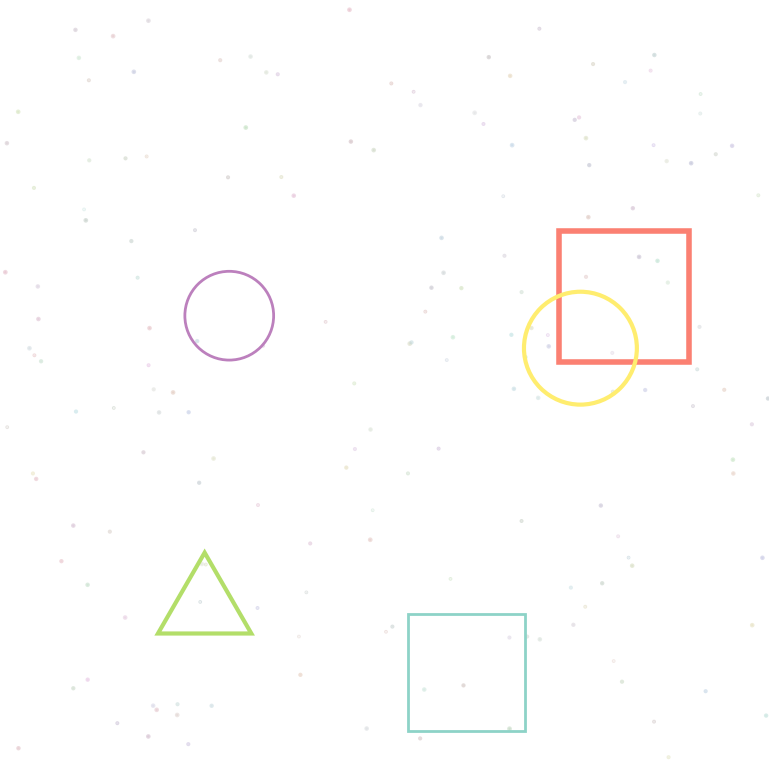[{"shape": "square", "thickness": 1, "radius": 0.38, "center": [0.606, 0.126]}, {"shape": "square", "thickness": 2, "radius": 0.42, "center": [0.81, 0.615]}, {"shape": "triangle", "thickness": 1.5, "radius": 0.35, "center": [0.266, 0.212]}, {"shape": "circle", "thickness": 1, "radius": 0.29, "center": [0.298, 0.59]}, {"shape": "circle", "thickness": 1.5, "radius": 0.37, "center": [0.754, 0.548]}]